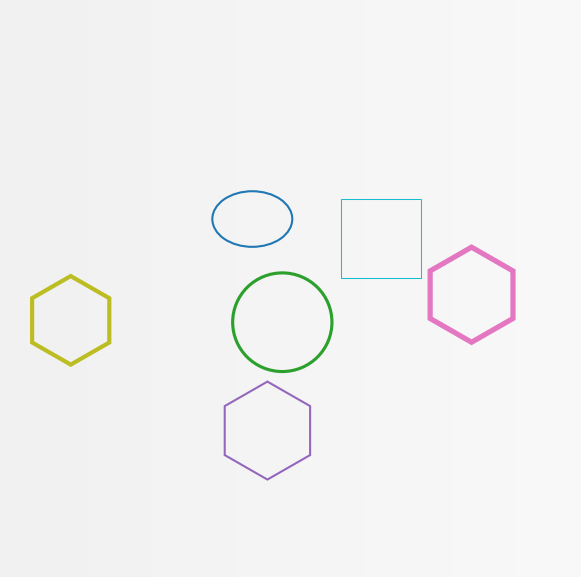[{"shape": "oval", "thickness": 1, "radius": 0.34, "center": [0.434, 0.62]}, {"shape": "circle", "thickness": 1.5, "radius": 0.43, "center": [0.486, 0.441]}, {"shape": "hexagon", "thickness": 1, "radius": 0.42, "center": [0.46, 0.254]}, {"shape": "hexagon", "thickness": 2.5, "radius": 0.41, "center": [0.811, 0.489]}, {"shape": "hexagon", "thickness": 2, "radius": 0.38, "center": [0.122, 0.444]}, {"shape": "square", "thickness": 0.5, "radius": 0.34, "center": [0.656, 0.586]}]